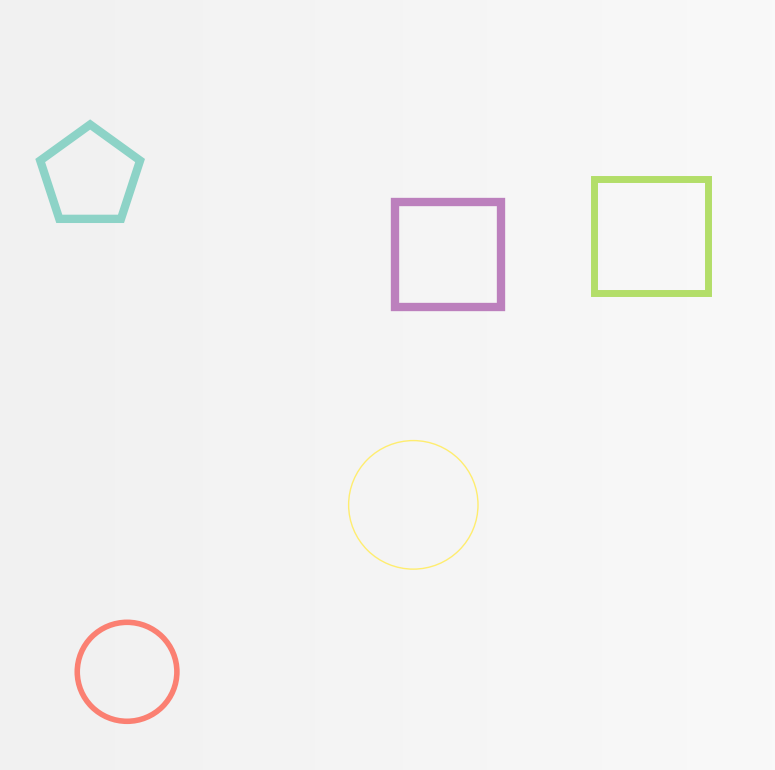[{"shape": "pentagon", "thickness": 3, "radius": 0.34, "center": [0.116, 0.771]}, {"shape": "circle", "thickness": 2, "radius": 0.32, "center": [0.164, 0.128]}, {"shape": "square", "thickness": 2.5, "radius": 0.37, "center": [0.84, 0.693]}, {"shape": "square", "thickness": 3, "radius": 0.34, "center": [0.579, 0.67]}, {"shape": "circle", "thickness": 0.5, "radius": 0.42, "center": [0.533, 0.344]}]